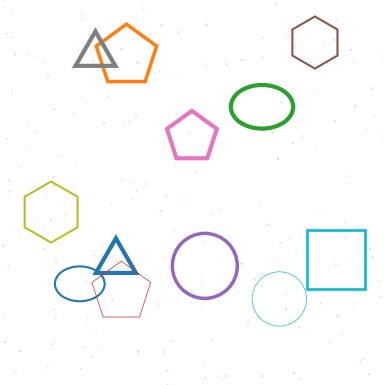[{"shape": "triangle", "thickness": 3, "radius": 0.3, "center": [0.301, 0.321]}, {"shape": "oval", "thickness": 1.5, "radius": 0.32, "center": [0.207, 0.263]}, {"shape": "pentagon", "thickness": 2.5, "radius": 0.41, "center": [0.328, 0.855]}, {"shape": "oval", "thickness": 3, "radius": 0.41, "center": [0.681, 0.723]}, {"shape": "pentagon", "thickness": 0.5, "radius": 0.4, "center": [0.315, 0.241]}, {"shape": "circle", "thickness": 2.5, "radius": 0.42, "center": [0.532, 0.309]}, {"shape": "hexagon", "thickness": 1.5, "radius": 0.34, "center": [0.818, 0.89]}, {"shape": "pentagon", "thickness": 3, "radius": 0.34, "center": [0.498, 0.644]}, {"shape": "triangle", "thickness": 3, "radius": 0.3, "center": [0.248, 0.859]}, {"shape": "hexagon", "thickness": 1.5, "radius": 0.4, "center": [0.133, 0.449]}, {"shape": "circle", "thickness": 0.5, "radius": 0.35, "center": [0.726, 0.223]}, {"shape": "square", "thickness": 2, "radius": 0.38, "center": [0.873, 0.326]}]